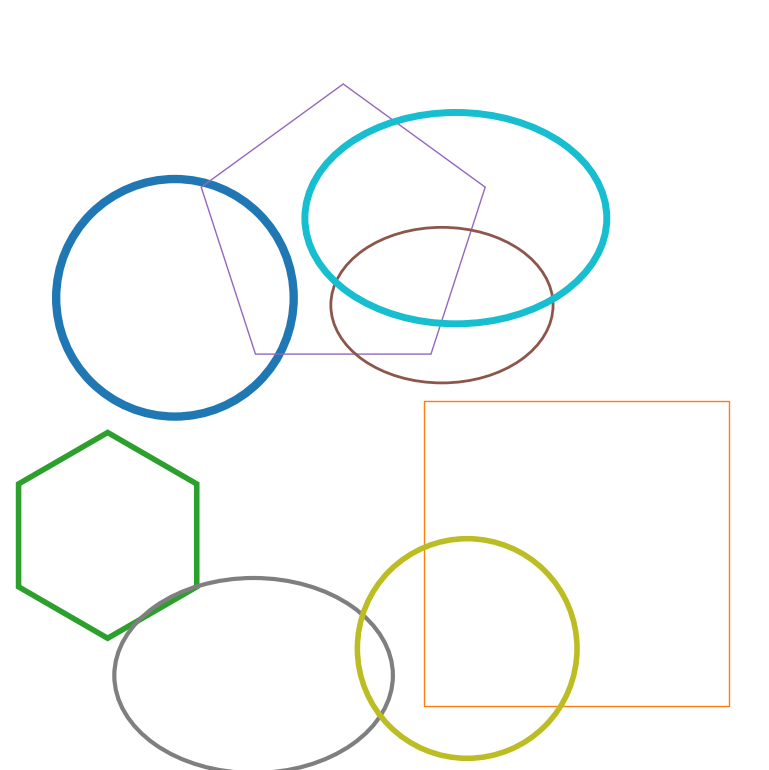[{"shape": "circle", "thickness": 3, "radius": 0.77, "center": [0.227, 0.613]}, {"shape": "square", "thickness": 0.5, "radius": 0.99, "center": [0.749, 0.281]}, {"shape": "hexagon", "thickness": 2, "radius": 0.67, "center": [0.14, 0.305]}, {"shape": "pentagon", "thickness": 0.5, "radius": 0.97, "center": [0.446, 0.697]}, {"shape": "oval", "thickness": 1, "radius": 0.72, "center": [0.574, 0.604]}, {"shape": "oval", "thickness": 1.5, "radius": 0.9, "center": [0.329, 0.123]}, {"shape": "circle", "thickness": 2, "radius": 0.71, "center": [0.607, 0.158]}, {"shape": "oval", "thickness": 2.5, "radius": 0.98, "center": [0.592, 0.717]}]